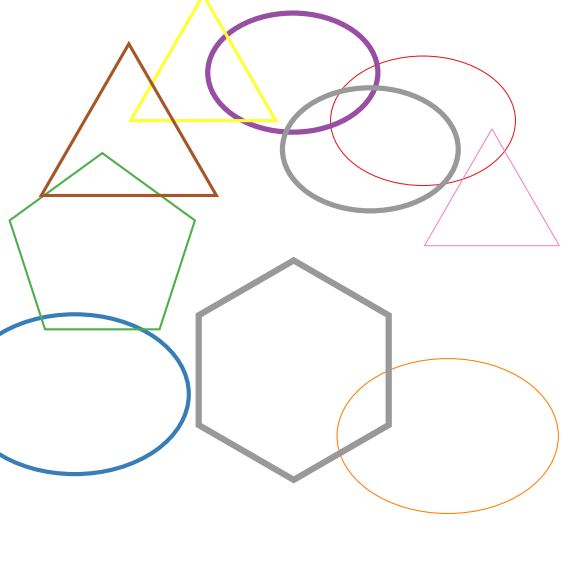[{"shape": "oval", "thickness": 0.5, "radius": 0.8, "center": [0.732, 0.79]}, {"shape": "oval", "thickness": 2, "radius": 0.99, "center": [0.129, 0.317]}, {"shape": "pentagon", "thickness": 1, "radius": 0.84, "center": [0.177, 0.565]}, {"shape": "oval", "thickness": 2.5, "radius": 0.74, "center": [0.507, 0.873]}, {"shape": "oval", "thickness": 0.5, "radius": 0.96, "center": [0.775, 0.244]}, {"shape": "triangle", "thickness": 1.5, "radius": 0.73, "center": [0.352, 0.863]}, {"shape": "triangle", "thickness": 1.5, "radius": 0.88, "center": [0.223, 0.748]}, {"shape": "triangle", "thickness": 0.5, "radius": 0.67, "center": [0.852, 0.641]}, {"shape": "hexagon", "thickness": 3, "radius": 0.95, "center": [0.509, 0.358]}, {"shape": "oval", "thickness": 2.5, "radius": 0.76, "center": [0.641, 0.741]}]